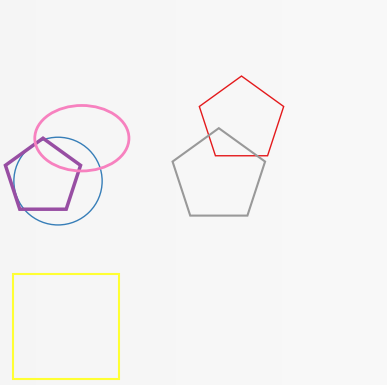[{"shape": "pentagon", "thickness": 1, "radius": 0.57, "center": [0.623, 0.688]}, {"shape": "circle", "thickness": 1, "radius": 0.57, "center": [0.15, 0.53]}, {"shape": "pentagon", "thickness": 2.5, "radius": 0.51, "center": [0.111, 0.539]}, {"shape": "square", "thickness": 1.5, "radius": 0.68, "center": [0.169, 0.151]}, {"shape": "oval", "thickness": 2, "radius": 0.61, "center": [0.211, 0.641]}, {"shape": "pentagon", "thickness": 1.5, "radius": 0.63, "center": [0.565, 0.542]}]